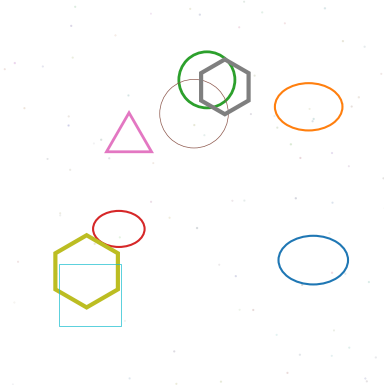[{"shape": "oval", "thickness": 1.5, "radius": 0.45, "center": [0.814, 0.324]}, {"shape": "oval", "thickness": 1.5, "radius": 0.44, "center": [0.802, 0.723]}, {"shape": "circle", "thickness": 2, "radius": 0.36, "center": [0.537, 0.793]}, {"shape": "oval", "thickness": 1.5, "radius": 0.33, "center": [0.309, 0.405]}, {"shape": "circle", "thickness": 0.5, "radius": 0.45, "center": [0.504, 0.705]}, {"shape": "triangle", "thickness": 2, "radius": 0.34, "center": [0.335, 0.64]}, {"shape": "hexagon", "thickness": 3, "radius": 0.36, "center": [0.584, 0.775]}, {"shape": "hexagon", "thickness": 3, "radius": 0.47, "center": [0.225, 0.295]}, {"shape": "square", "thickness": 0.5, "radius": 0.4, "center": [0.233, 0.233]}]